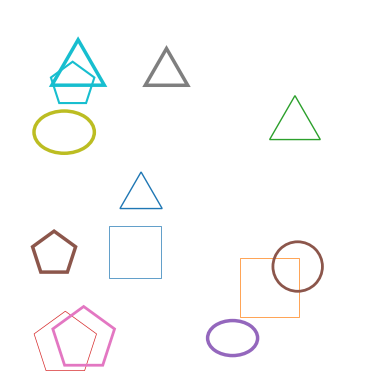[{"shape": "square", "thickness": 0.5, "radius": 0.33, "center": [0.351, 0.346]}, {"shape": "triangle", "thickness": 1, "radius": 0.32, "center": [0.366, 0.49]}, {"shape": "square", "thickness": 0.5, "radius": 0.38, "center": [0.699, 0.254]}, {"shape": "triangle", "thickness": 1, "radius": 0.38, "center": [0.766, 0.676]}, {"shape": "pentagon", "thickness": 0.5, "radius": 0.43, "center": [0.17, 0.106]}, {"shape": "oval", "thickness": 2.5, "radius": 0.32, "center": [0.604, 0.122]}, {"shape": "pentagon", "thickness": 2.5, "radius": 0.29, "center": [0.14, 0.341]}, {"shape": "circle", "thickness": 2, "radius": 0.32, "center": [0.773, 0.308]}, {"shape": "pentagon", "thickness": 2, "radius": 0.42, "center": [0.217, 0.12]}, {"shape": "triangle", "thickness": 2.5, "radius": 0.32, "center": [0.432, 0.81]}, {"shape": "oval", "thickness": 2.5, "radius": 0.39, "center": [0.167, 0.657]}, {"shape": "pentagon", "thickness": 1.5, "radius": 0.3, "center": [0.189, 0.78]}, {"shape": "triangle", "thickness": 2.5, "radius": 0.39, "center": [0.203, 0.818]}]